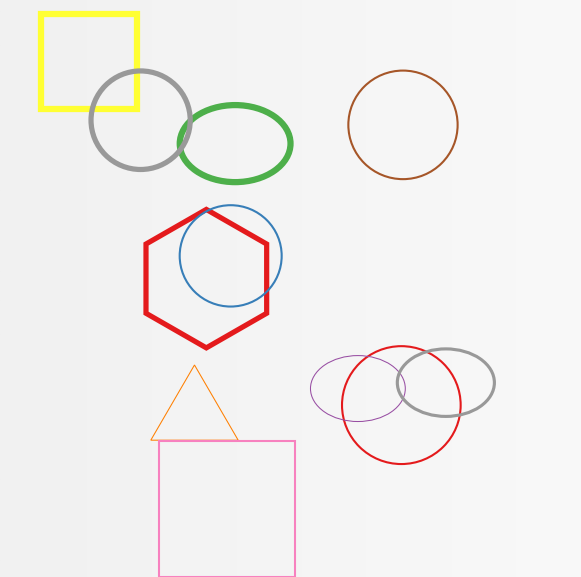[{"shape": "hexagon", "thickness": 2.5, "radius": 0.6, "center": [0.355, 0.517]}, {"shape": "circle", "thickness": 1, "radius": 0.51, "center": [0.69, 0.298]}, {"shape": "circle", "thickness": 1, "radius": 0.44, "center": [0.397, 0.556]}, {"shape": "oval", "thickness": 3, "radius": 0.48, "center": [0.405, 0.75]}, {"shape": "oval", "thickness": 0.5, "radius": 0.41, "center": [0.616, 0.326]}, {"shape": "triangle", "thickness": 0.5, "radius": 0.43, "center": [0.335, 0.28]}, {"shape": "square", "thickness": 3, "radius": 0.41, "center": [0.153, 0.893]}, {"shape": "circle", "thickness": 1, "radius": 0.47, "center": [0.693, 0.783]}, {"shape": "square", "thickness": 1, "radius": 0.59, "center": [0.39, 0.118]}, {"shape": "circle", "thickness": 2.5, "radius": 0.43, "center": [0.242, 0.791]}, {"shape": "oval", "thickness": 1.5, "radius": 0.42, "center": [0.767, 0.337]}]